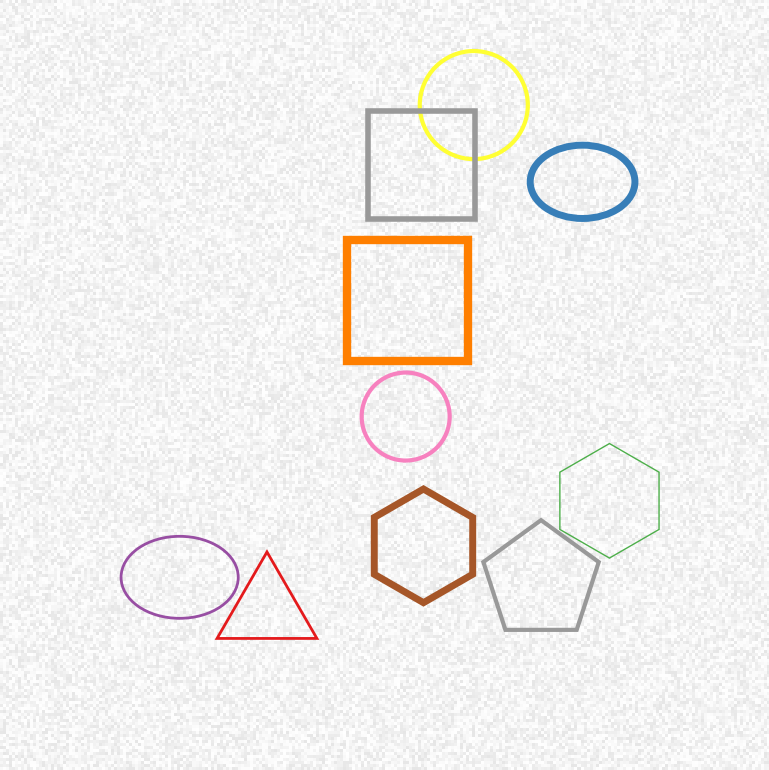[{"shape": "triangle", "thickness": 1, "radius": 0.37, "center": [0.347, 0.208]}, {"shape": "oval", "thickness": 2.5, "radius": 0.34, "center": [0.757, 0.764]}, {"shape": "hexagon", "thickness": 0.5, "radius": 0.37, "center": [0.792, 0.35]}, {"shape": "oval", "thickness": 1, "radius": 0.38, "center": [0.233, 0.25]}, {"shape": "square", "thickness": 3, "radius": 0.39, "center": [0.529, 0.61]}, {"shape": "circle", "thickness": 1.5, "radius": 0.35, "center": [0.615, 0.864]}, {"shape": "hexagon", "thickness": 2.5, "radius": 0.37, "center": [0.55, 0.291]}, {"shape": "circle", "thickness": 1.5, "radius": 0.29, "center": [0.527, 0.459]}, {"shape": "square", "thickness": 2, "radius": 0.35, "center": [0.547, 0.786]}, {"shape": "pentagon", "thickness": 1.5, "radius": 0.39, "center": [0.703, 0.246]}]